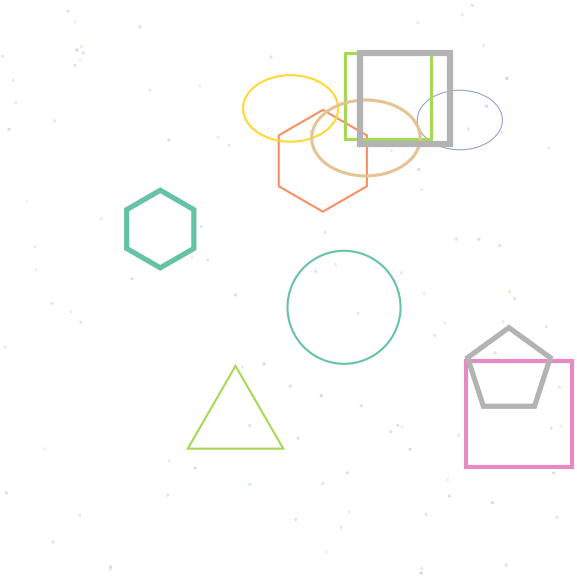[{"shape": "hexagon", "thickness": 2.5, "radius": 0.34, "center": [0.278, 0.603]}, {"shape": "circle", "thickness": 1, "radius": 0.49, "center": [0.596, 0.467]}, {"shape": "hexagon", "thickness": 1, "radius": 0.44, "center": [0.559, 0.721]}, {"shape": "oval", "thickness": 0.5, "radius": 0.37, "center": [0.796, 0.791]}, {"shape": "square", "thickness": 2, "radius": 0.46, "center": [0.899, 0.282]}, {"shape": "square", "thickness": 1.5, "radius": 0.37, "center": [0.672, 0.833]}, {"shape": "triangle", "thickness": 1, "radius": 0.48, "center": [0.408, 0.27]}, {"shape": "oval", "thickness": 1, "radius": 0.41, "center": [0.503, 0.811]}, {"shape": "oval", "thickness": 1.5, "radius": 0.47, "center": [0.634, 0.76]}, {"shape": "pentagon", "thickness": 2.5, "radius": 0.38, "center": [0.881, 0.357]}, {"shape": "square", "thickness": 3, "radius": 0.39, "center": [0.701, 0.829]}]